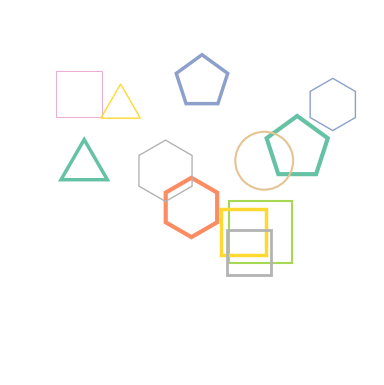[{"shape": "triangle", "thickness": 2.5, "radius": 0.35, "center": [0.219, 0.568]}, {"shape": "pentagon", "thickness": 3, "radius": 0.42, "center": [0.772, 0.615]}, {"shape": "hexagon", "thickness": 3, "radius": 0.39, "center": [0.497, 0.461]}, {"shape": "hexagon", "thickness": 1, "radius": 0.34, "center": [0.864, 0.729]}, {"shape": "pentagon", "thickness": 2.5, "radius": 0.35, "center": [0.525, 0.788]}, {"shape": "square", "thickness": 0.5, "radius": 0.3, "center": [0.205, 0.756]}, {"shape": "square", "thickness": 1.5, "radius": 0.41, "center": [0.677, 0.398]}, {"shape": "square", "thickness": 2.5, "radius": 0.3, "center": [0.633, 0.397]}, {"shape": "triangle", "thickness": 1, "radius": 0.3, "center": [0.313, 0.723]}, {"shape": "circle", "thickness": 1.5, "radius": 0.38, "center": [0.686, 0.583]}, {"shape": "square", "thickness": 2, "radius": 0.29, "center": [0.646, 0.344]}, {"shape": "hexagon", "thickness": 1, "radius": 0.4, "center": [0.43, 0.556]}]